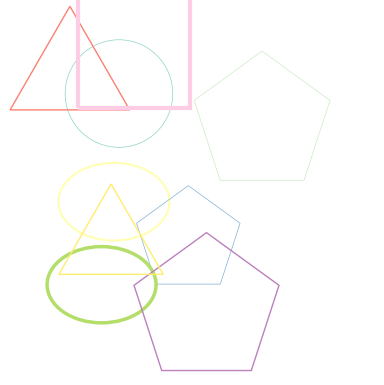[{"shape": "circle", "thickness": 0.5, "radius": 0.7, "center": [0.309, 0.757]}, {"shape": "oval", "thickness": 1.5, "radius": 0.72, "center": [0.296, 0.476]}, {"shape": "triangle", "thickness": 1, "radius": 0.9, "center": [0.182, 0.804]}, {"shape": "pentagon", "thickness": 0.5, "radius": 0.71, "center": [0.489, 0.376]}, {"shape": "oval", "thickness": 2.5, "radius": 0.71, "center": [0.264, 0.26]}, {"shape": "square", "thickness": 3, "radius": 0.73, "center": [0.349, 0.864]}, {"shape": "pentagon", "thickness": 1, "radius": 0.99, "center": [0.536, 0.198]}, {"shape": "pentagon", "thickness": 0.5, "radius": 0.93, "center": [0.681, 0.682]}, {"shape": "triangle", "thickness": 1, "radius": 0.78, "center": [0.288, 0.366]}]